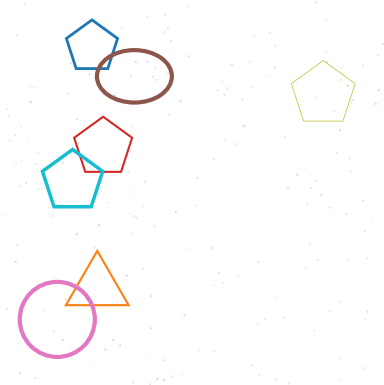[{"shape": "pentagon", "thickness": 2, "radius": 0.35, "center": [0.239, 0.878]}, {"shape": "triangle", "thickness": 1.5, "radius": 0.47, "center": [0.253, 0.254]}, {"shape": "pentagon", "thickness": 1.5, "radius": 0.4, "center": [0.268, 0.618]}, {"shape": "oval", "thickness": 3, "radius": 0.49, "center": [0.349, 0.802]}, {"shape": "circle", "thickness": 3, "radius": 0.49, "center": [0.149, 0.17]}, {"shape": "pentagon", "thickness": 0.5, "radius": 0.44, "center": [0.84, 0.756]}, {"shape": "pentagon", "thickness": 2.5, "radius": 0.41, "center": [0.189, 0.53]}]